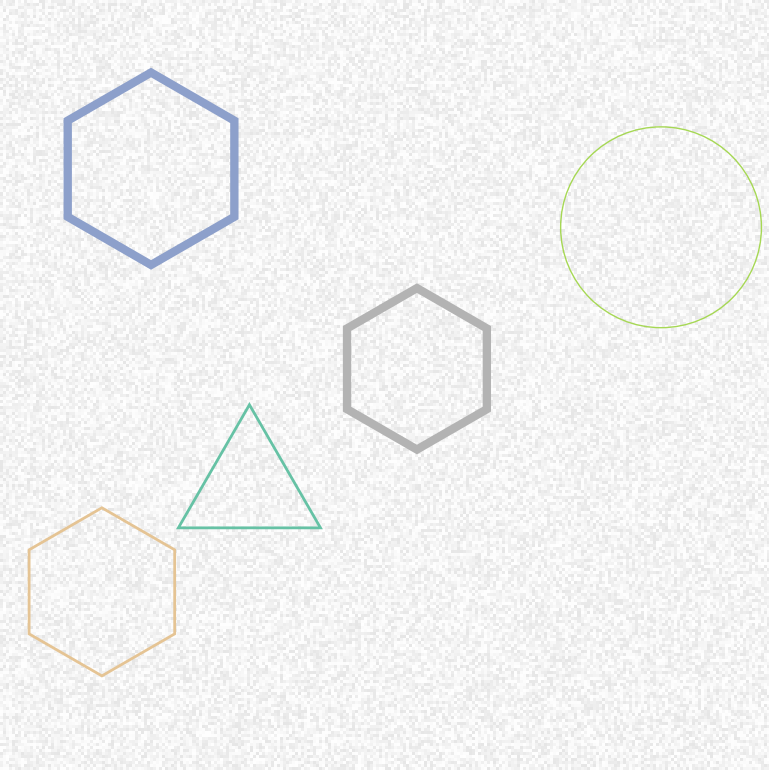[{"shape": "triangle", "thickness": 1, "radius": 0.53, "center": [0.324, 0.368]}, {"shape": "hexagon", "thickness": 3, "radius": 0.62, "center": [0.196, 0.781]}, {"shape": "circle", "thickness": 0.5, "radius": 0.65, "center": [0.858, 0.705]}, {"shape": "hexagon", "thickness": 1, "radius": 0.55, "center": [0.132, 0.231]}, {"shape": "hexagon", "thickness": 3, "radius": 0.52, "center": [0.541, 0.521]}]